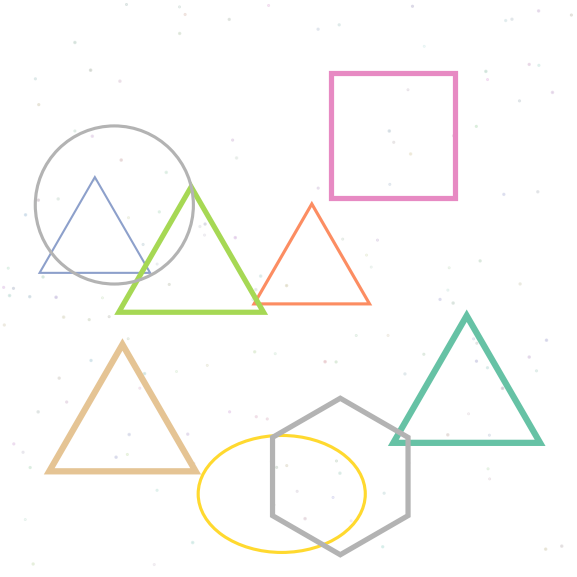[{"shape": "triangle", "thickness": 3, "radius": 0.73, "center": [0.808, 0.306]}, {"shape": "triangle", "thickness": 1.5, "radius": 0.58, "center": [0.54, 0.531]}, {"shape": "triangle", "thickness": 1, "radius": 0.55, "center": [0.164, 0.582]}, {"shape": "square", "thickness": 2.5, "radius": 0.54, "center": [0.681, 0.764]}, {"shape": "triangle", "thickness": 2.5, "radius": 0.72, "center": [0.331, 0.531]}, {"shape": "oval", "thickness": 1.5, "radius": 0.72, "center": [0.488, 0.144]}, {"shape": "triangle", "thickness": 3, "radius": 0.73, "center": [0.212, 0.256]}, {"shape": "hexagon", "thickness": 2.5, "radius": 0.68, "center": [0.589, 0.174]}, {"shape": "circle", "thickness": 1.5, "radius": 0.68, "center": [0.198, 0.644]}]